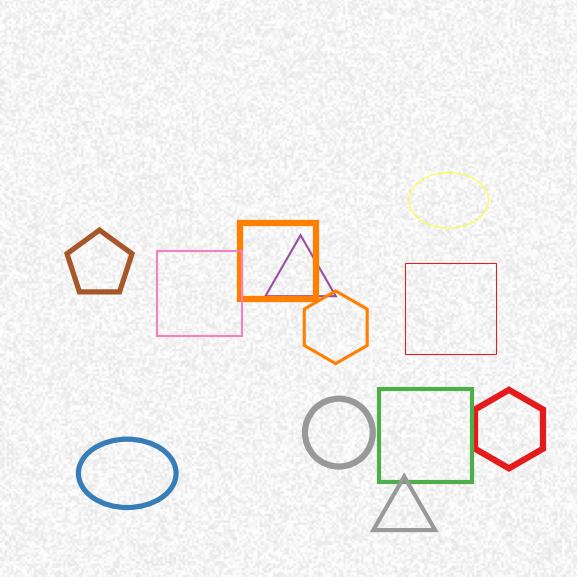[{"shape": "square", "thickness": 0.5, "radius": 0.39, "center": [0.78, 0.465]}, {"shape": "hexagon", "thickness": 3, "radius": 0.34, "center": [0.881, 0.256]}, {"shape": "oval", "thickness": 2.5, "radius": 0.42, "center": [0.22, 0.179]}, {"shape": "square", "thickness": 2, "radius": 0.4, "center": [0.736, 0.245]}, {"shape": "triangle", "thickness": 1, "radius": 0.35, "center": [0.52, 0.521]}, {"shape": "hexagon", "thickness": 1.5, "radius": 0.31, "center": [0.581, 0.432]}, {"shape": "square", "thickness": 3, "radius": 0.33, "center": [0.482, 0.547]}, {"shape": "oval", "thickness": 0.5, "radius": 0.34, "center": [0.777, 0.652]}, {"shape": "pentagon", "thickness": 2.5, "radius": 0.3, "center": [0.172, 0.542]}, {"shape": "square", "thickness": 1, "radius": 0.37, "center": [0.346, 0.491]}, {"shape": "triangle", "thickness": 2, "radius": 0.31, "center": [0.7, 0.112]}, {"shape": "circle", "thickness": 3, "radius": 0.29, "center": [0.587, 0.25]}]